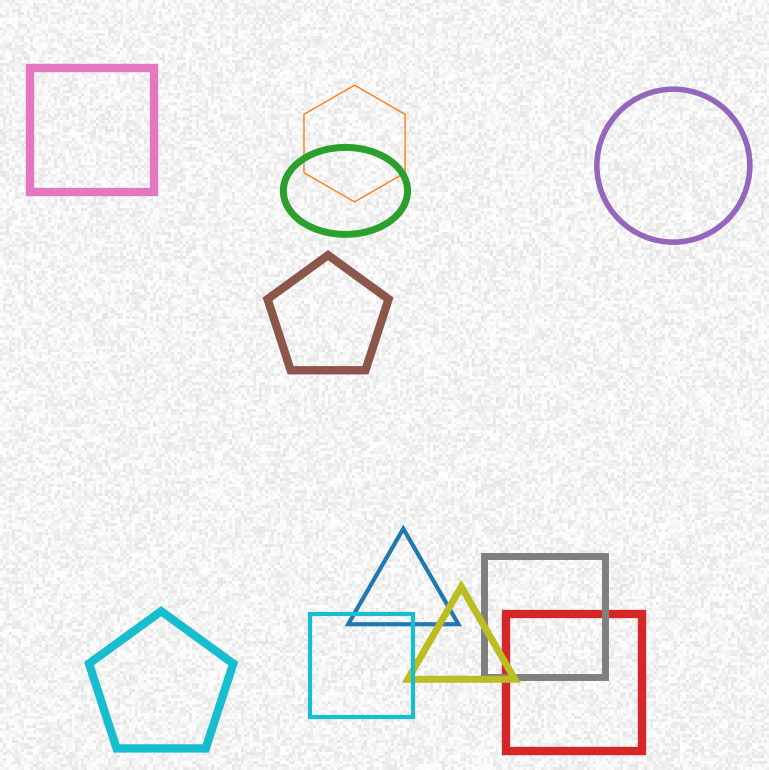[{"shape": "triangle", "thickness": 1.5, "radius": 0.41, "center": [0.524, 0.231]}, {"shape": "hexagon", "thickness": 0.5, "radius": 0.38, "center": [0.46, 0.814]}, {"shape": "oval", "thickness": 2.5, "radius": 0.4, "center": [0.449, 0.752]}, {"shape": "square", "thickness": 3, "radius": 0.44, "center": [0.745, 0.114]}, {"shape": "circle", "thickness": 2, "radius": 0.5, "center": [0.874, 0.785]}, {"shape": "pentagon", "thickness": 3, "radius": 0.41, "center": [0.426, 0.586]}, {"shape": "square", "thickness": 3, "radius": 0.4, "center": [0.12, 0.831]}, {"shape": "square", "thickness": 2.5, "radius": 0.39, "center": [0.707, 0.199]}, {"shape": "triangle", "thickness": 2.5, "radius": 0.4, "center": [0.599, 0.158]}, {"shape": "pentagon", "thickness": 3, "radius": 0.49, "center": [0.209, 0.108]}, {"shape": "square", "thickness": 1.5, "radius": 0.34, "center": [0.469, 0.136]}]